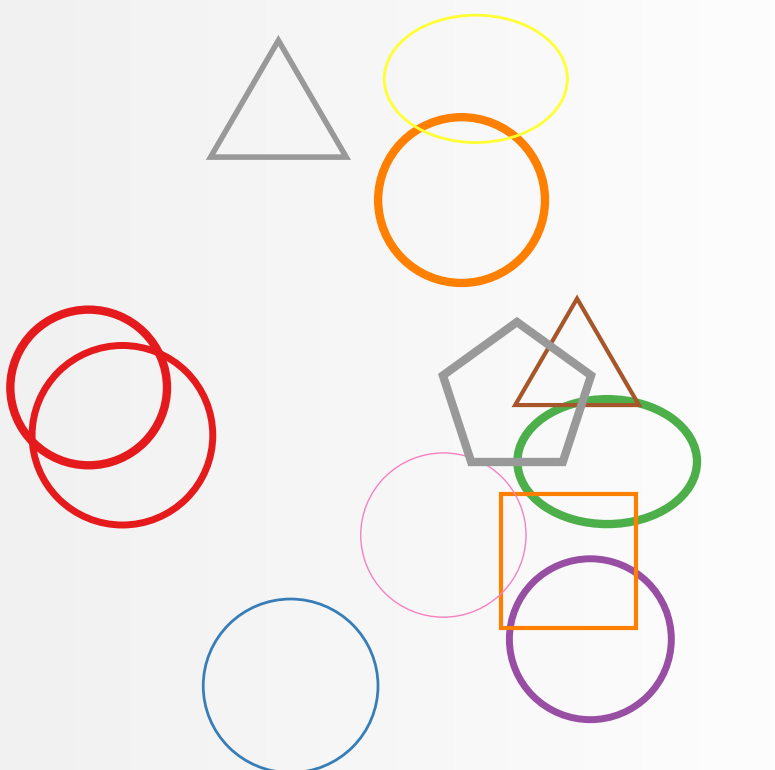[{"shape": "circle", "thickness": 3, "radius": 0.51, "center": [0.114, 0.497]}, {"shape": "circle", "thickness": 2.5, "radius": 0.58, "center": [0.158, 0.435]}, {"shape": "circle", "thickness": 1, "radius": 0.56, "center": [0.375, 0.109]}, {"shape": "oval", "thickness": 3, "radius": 0.58, "center": [0.783, 0.401]}, {"shape": "circle", "thickness": 2.5, "radius": 0.52, "center": [0.762, 0.17]}, {"shape": "circle", "thickness": 3, "radius": 0.54, "center": [0.596, 0.74]}, {"shape": "square", "thickness": 1.5, "radius": 0.44, "center": [0.734, 0.272]}, {"shape": "oval", "thickness": 1, "radius": 0.59, "center": [0.614, 0.898]}, {"shape": "triangle", "thickness": 1.5, "radius": 0.46, "center": [0.745, 0.52]}, {"shape": "circle", "thickness": 0.5, "radius": 0.53, "center": [0.572, 0.305]}, {"shape": "triangle", "thickness": 2, "radius": 0.51, "center": [0.359, 0.846]}, {"shape": "pentagon", "thickness": 3, "radius": 0.5, "center": [0.667, 0.481]}]